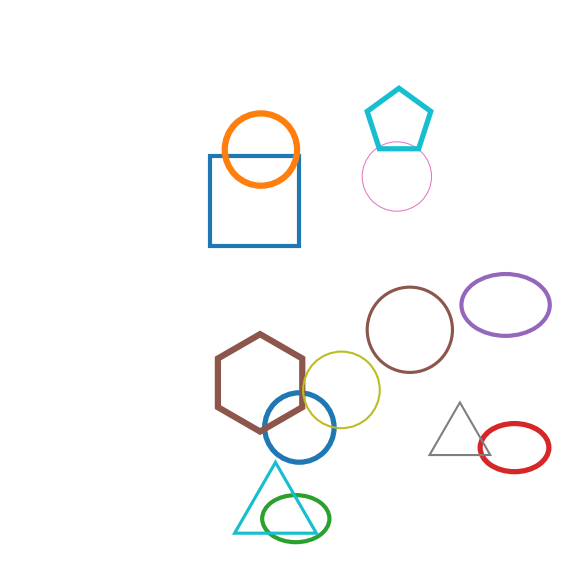[{"shape": "square", "thickness": 2, "radius": 0.39, "center": [0.441, 0.651]}, {"shape": "circle", "thickness": 2.5, "radius": 0.3, "center": [0.518, 0.259]}, {"shape": "circle", "thickness": 3, "radius": 0.31, "center": [0.452, 0.74]}, {"shape": "oval", "thickness": 2, "radius": 0.29, "center": [0.512, 0.101]}, {"shape": "oval", "thickness": 2.5, "radius": 0.3, "center": [0.891, 0.224]}, {"shape": "oval", "thickness": 2, "radius": 0.38, "center": [0.875, 0.471]}, {"shape": "hexagon", "thickness": 3, "radius": 0.42, "center": [0.45, 0.336]}, {"shape": "circle", "thickness": 1.5, "radius": 0.37, "center": [0.71, 0.428]}, {"shape": "circle", "thickness": 0.5, "radius": 0.3, "center": [0.687, 0.693]}, {"shape": "triangle", "thickness": 1, "radius": 0.3, "center": [0.796, 0.242]}, {"shape": "circle", "thickness": 1, "radius": 0.33, "center": [0.591, 0.324]}, {"shape": "pentagon", "thickness": 2.5, "radius": 0.29, "center": [0.691, 0.788]}, {"shape": "triangle", "thickness": 1.5, "radius": 0.41, "center": [0.477, 0.117]}]